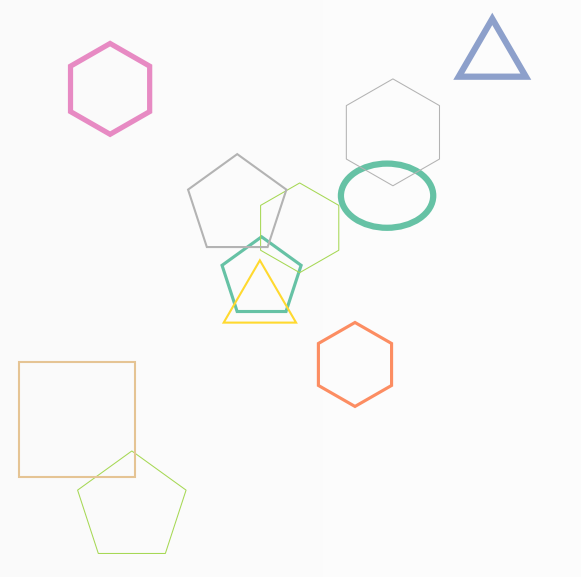[{"shape": "oval", "thickness": 3, "radius": 0.4, "center": [0.666, 0.66]}, {"shape": "pentagon", "thickness": 1.5, "radius": 0.36, "center": [0.45, 0.518]}, {"shape": "hexagon", "thickness": 1.5, "radius": 0.36, "center": [0.611, 0.368]}, {"shape": "triangle", "thickness": 3, "radius": 0.33, "center": [0.847, 0.9]}, {"shape": "hexagon", "thickness": 2.5, "radius": 0.39, "center": [0.189, 0.845]}, {"shape": "pentagon", "thickness": 0.5, "radius": 0.49, "center": [0.227, 0.12]}, {"shape": "hexagon", "thickness": 0.5, "radius": 0.39, "center": [0.516, 0.605]}, {"shape": "triangle", "thickness": 1, "radius": 0.36, "center": [0.447, 0.476]}, {"shape": "square", "thickness": 1, "radius": 0.5, "center": [0.132, 0.273]}, {"shape": "hexagon", "thickness": 0.5, "radius": 0.46, "center": [0.676, 0.77]}, {"shape": "pentagon", "thickness": 1, "radius": 0.44, "center": [0.408, 0.643]}]